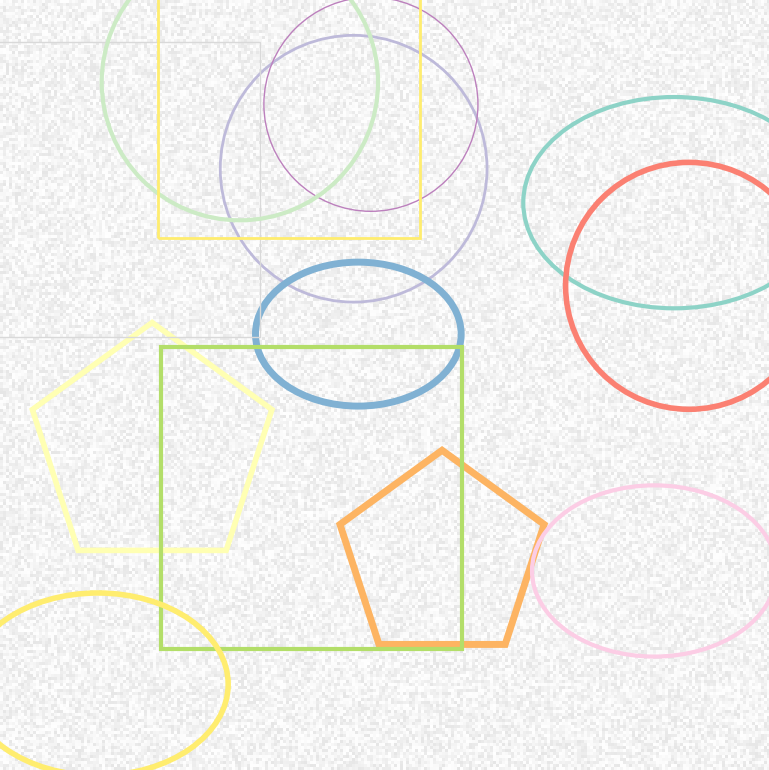[{"shape": "oval", "thickness": 1.5, "radius": 0.98, "center": [0.876, 0.737]}, {"shape": "pentagon", "thickness": 2, "radius": 0.82, "center": [0.198, 0.418]}, {"shape": "circle", "thickness": 1, "radius": 0.87, "center": [0.459, 0.781]}, {"shape": "circle", "thickness": 2, "radius": 0.8, "center": [0.895, 0.629]}, {"shape": "oval", "thickness": 2.5, "radius": 0.67, "center": [0.465, 0.566]}, {"shape": "pentagon", "thickness": 2.5, "radius": 0.7, "center": [0.574, 0.276]}, {"shape": "square", "thickness": 1.5, "radius": 0.98, "center": [0.405, 0.353]}, {"shape": "oval", "thickness": 1.5, "radius": 0.79, "center": [0.85, 0.258]}, {"shape": "square", "thickness": 0.5, "radius": 0.96, "center": [0.147, 0.754]}, {"shape": "circle", "thickness": 0.5, "radius": 0.69, "center": [0.482, 0.865]}, {"shape": "circle", "thickness": 1.5, "radius": 0.9, "center": [0.312, 0.893]}, {"shape": "oval", "thickness": 2, "radius": 0.85, "center": [0.127, 0.111]}, {"shape": "square", "thickness": 1, "radius": 0.85, "center": [0.375, 0.862]}]